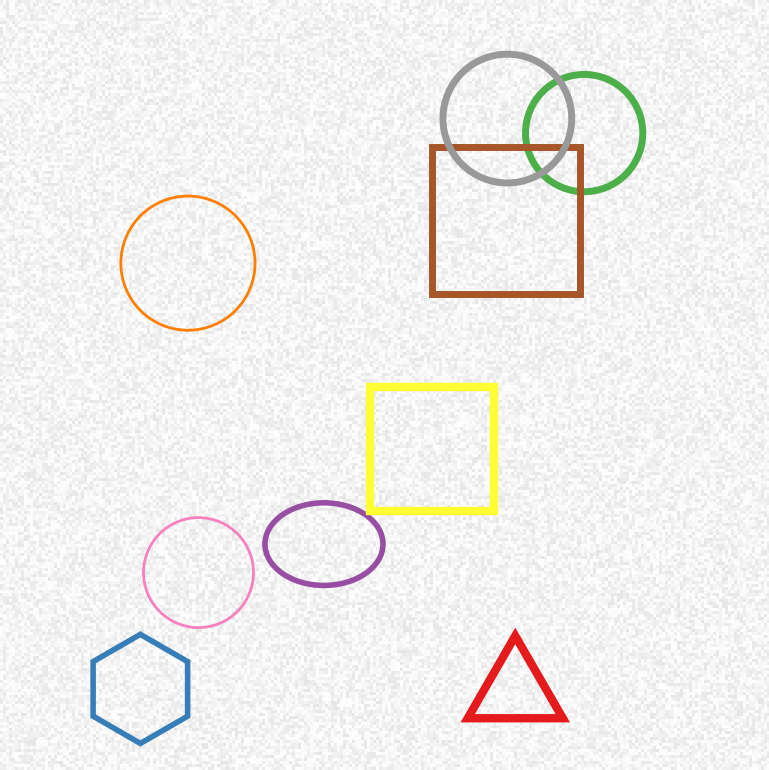[{"shape": "triangle", "thickness": 3, "radius": 0.36, "center": [0.669, 0.103]}, {"shape": "hexagon", "thickness": 2, "radius": 0.35, "center": [0.182, 0.105]}, {"shape": "circle", "thickness": 2.5, "radius": 0.38, "center": [0.759, 0.827]}, {"shape": "oval", "thickness": 2, "radius": 0.38, "center": [0.421, 0.293]}, {"shape": "circle", "thickness": 1, "radius": 0.44, "center": [0.244, 0.658]}, {"shape": "square", "thickness": 3, "radius": 0.4, "center": [0.561, 0.417]}, {"shape": "square", "thickness": 2.5, "radius": 0.48, "center": [0.657, 0.714]}, {"shape": "circle", "thickness": 1, "radius": 0.36, "center": [0.258, 0.256]}, {"shape": "circle", "thickness": 2.5, "radius": 0.42, "center": [0.659, 0.846]}]